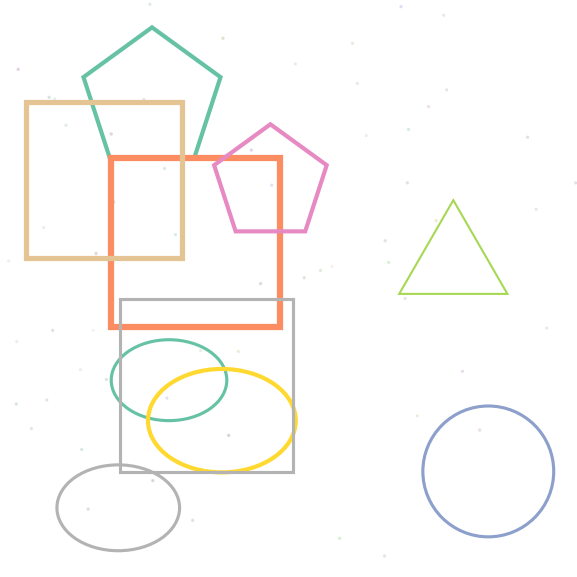[{"shape": "pentagon", "thickness": 2, "radius": 0.62, "center": [0.263, 0.827]}, {"shape": "oval", "thickness": 1.5, "radius": 0.5, "center": [0.293, 0.341]}, {"shape": "square", "thickness": 3, "radius": 0.73, "center": [0.338, 0.58]}, {"shape": "circle", "thickness": 1.5, "radius": 0.57, "center": [0.846, 0.183]}, {"shape": "pentagon", "thickness": 2, "radius": 0.51, "center": [0.468, 0.681]}, {"shape": "triangle", "thickness": 1, "radius": 0.54, "center": [0.785, 0.544]}, {"shape": "oval", "thickness": 2, "radius": 0.64, "center": [0.384, 0.271]}, {"shape": "square", "thickness": 2.5, "radius": 0.68, "center": [0.18, 0.687]}, {"shape": "square", "thickness": 1.5, "radius": 0.75, "center": [0.357, 0.332]}, {"shape": "oval", "thickness": 1.5, "radius": 0.53, "center": [0.205, 0.12]}]